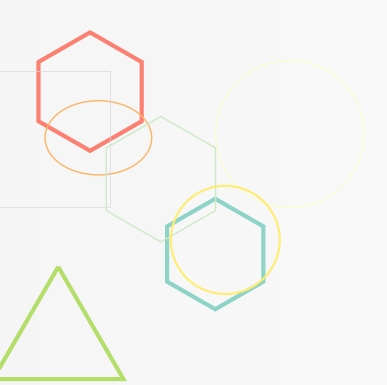[{"shape": "hexagon", "thickness": 3, "radius": 0.72, "center": [0.555, 0.34]}, {"shape": "circle", "thickness": 0.5, "radius": 0.96, "center": [0.748, 0.652]}, {"shape": "hexagon", "thickness": 3, "radius": 0.77, "center": [0.232, 0.762]}, {"shape": "oval", "thickness": 1, "radius": 0.69, "center": [0.254, 0.642]}, {"shape": "triangle", "thickness": 3, "radius": 0.97, "center": [0.15, 0.113]}, {"shape": "square", "thickness": 0.5, "radius": 0.88, "center": [0.107, 0.638]}, {"shape": "hexagon", "thickness": 1, "radius": 0.81, "center": [0.415, 0.535]}, {"shape": "circle", "thickness": 1.5, "radius": 0.7, "center": [0.581, 0.377]}]